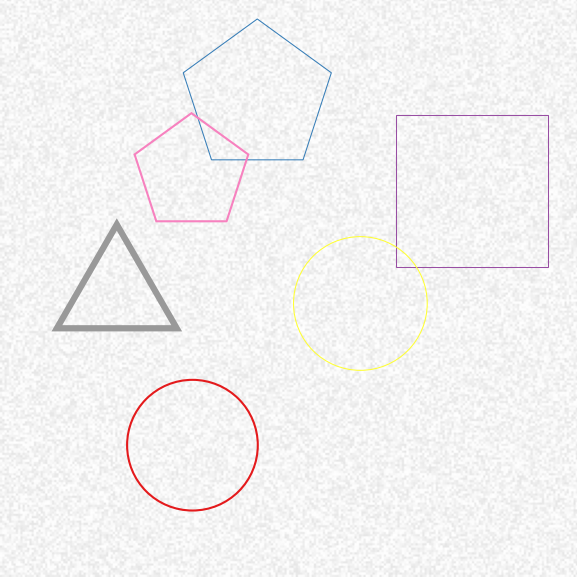[{"shape": "circle", "thickness": 1, "radius": 0.57, "center": [0.333, 0.228]}, {"shape": "pentagon", "thickness": 0.5, "radius": 0.67, "center": [0.446, 0.831]}, {"shape": "square", "thickness": 0.5, "radius": 0.66, "center": [0.817, 0.669]}, {"shape": "circle", "thickness": 0.5, "radius": 0.58, "center": [0.624, 0.474]}, {"shape": "pentagon", "thickness": 1, "radius": 0.52, "center": [0.332, 0.7]}, {"shape": "triangle", "thickness": 3, "radius": 0.6, "center": [0.202, 0.491]}]